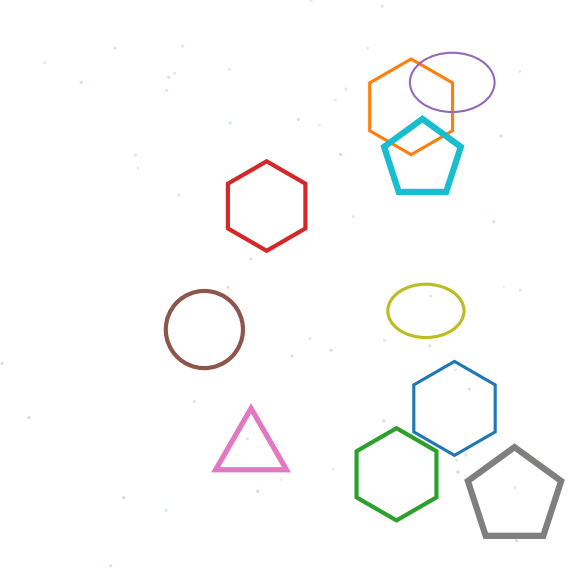[{"shape": "hexagon", "thickness": 1.5, "radius": 0.41, "center": [0.787, 0.292]}, {"shape": "hexagon", "thickness": 1.5, "radius": 0.41, "center": [0.712, 0.814]}, {"shape": "hexagon", "thickness": 2, "radius": 0.4, "center": [0.687, 0.178]}, {"shape": "hexagon", "thickness": 2, "radius": 0.39, "center": [0.462, 0.642]}, {"shape": "oval", "thickness": 1, "radius": 0.37, "center": [0.783, 0.856]}, {"shape": "circle", "thickness": 2, "radius": 0.33, "center": [0.354, 0.429]}, {"shape": "triangle", "thickness": 2.5, "radius": 0.35, "center": [0.435, 0.221]}, {"shape": "pentagon", "thickness": 3, "radius": 0.42, "center": [0.891, 0.14]}, {"shape": "oval", "thickness": 1.5, "radius": 0.33, "center": [0.737, 0.461]}, {"shape": "pentagon", "thickness": 3, "radius": 0.35, "center": [0.732, 0.723]}]